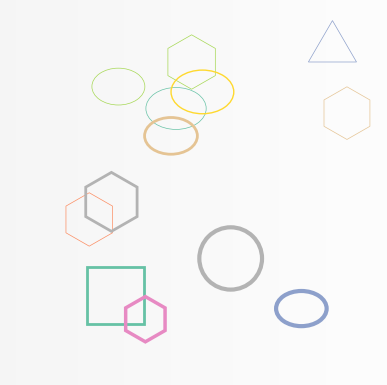[{"shape": "oval", "thickness": 0.5, "radius": 0.39, "center": [0.454, 0.718]}, {"shape": "square", "thickness": 2, "radius": 0.37, "center": [0.299, 0.233]}, {"shape": "hexagon", "thickness": 0.5, "radius": 0.35, "center": [0.23, 0.43]}, {"shape": "triangle", "thickness": 0.5, "radius": 0.36, "center": [0.858, 0.875]}, {"shape": "oval", "thickness": 3, "radius": 0.33, "center": [0.778, 0.199]}, {"shape": "hexagon", "thickness": 2.5, "radius": 0.29, "center": [0.375, 0.171]}, {"shape": "hexagon", "thickness": 0.5, "radius": 0.35, "center": [0.494, 0.839]}, {"shape": "oval", "thickness": 0.5, "radius": 0.34, "center": [0.306, 0.775]}, {"shape": "oval", "thickness": 1, "radius": 0.4, "center": [0.522, 0.761]}, {"shape": "hexagon", "thickness": 0.5, "radius": 0.34, "center": [0.895, 0.706]}, {"shape": "oval", "thickness": 2, "radius": 0.34, "center": [0.441, 0.647]}, {"shape": "hexagon", "thickness": 2, "radius": 0.38, "center": [0.288, 0.476]}, {"shape": "circle", "thickness": 3, "radius": 0.4, "center": [0.595, 0.329]}]